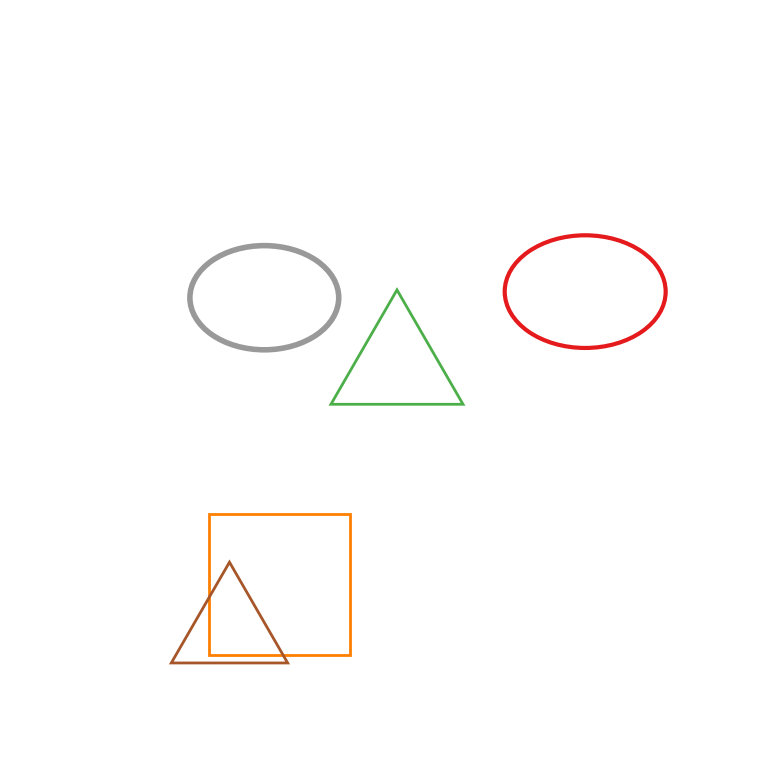[{"shape": "oval", "thickness": 1.5, "radius": 0.52, "center": [0.76, 0.621]}, {"shape": "triangle", "thickness": 1, "radius": 0.5, "center": [0.516, 0.524]}, {"shape": "square", "thickness": 1, "radius": 0.46, "center": [0.363, 0.241]}, {"shape": "triangle", "thickness": 1, "radius": 0.44, "center": [0.298, 0.183]}, {"shape": "oval", "thickness": 2, "radius": 0.48, "center": [0.343, 0.613]}]